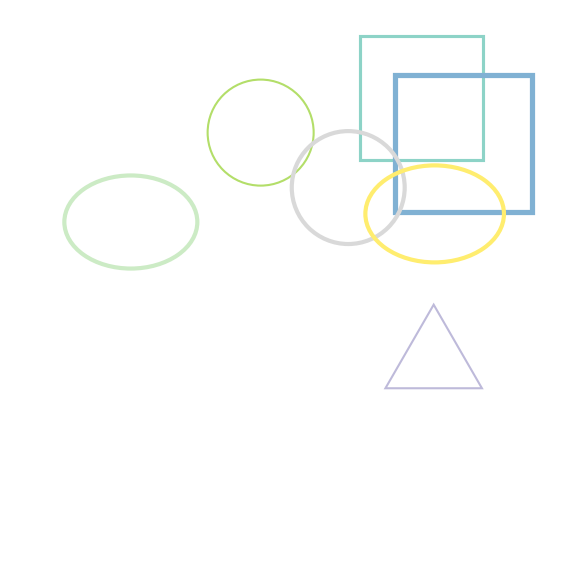[{"shape": "square", "thickness": 1.5, "radius": 0.53, "center": [0.731, 0.829]}, {"shape": "triangle", "thickness": 1, "radius": 0.48, "center": [0.751, 0.375]}, {"shape": "square", "thickness": 2.5, "radius": 0.59, "center": [0.802, 0.75]}, {"shape": "circle", "thickness": 1, "radius": 0.46, "center": [0.451, 0.77]}, {"shape": "circle", "thickness": 2, "radius": 0.49, "center": [0.603, 0.674]}, {"shape": "oval", "thickness": 2, "radius": 0.58, "center": [0.227, 0.615]}, {"shape": "oval", "thickness": 2, "radius": 0.6, "center": [0.753, 0.629]}]